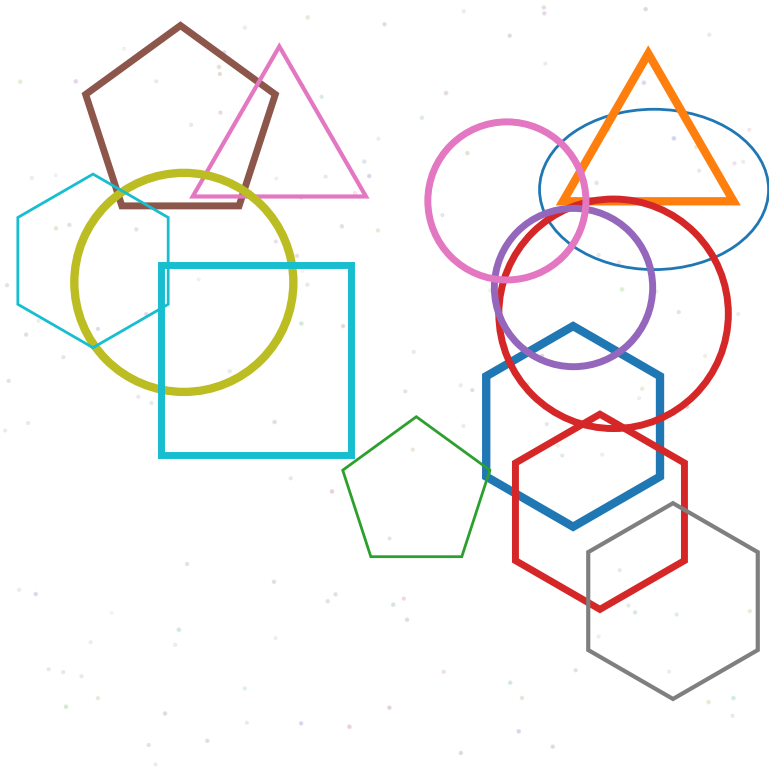[{"shape": "hexagon", "thickness": 3, "radius": 0.65, "center": [0.744, 0.446]}, {"shape": "oval", "thickness": 1, "radius": 0.74, "center": [0.849, 0.754]}, {"shape": "triangle", "thickness": 3, "radius": 0.64, "center": [0.842, 0.803]}, {"shape": "pentagon", "thickness": 1, "radius": 0.5, "center": [0.541, 0.358]}, {"shape": "circle", "thickness": 2.5, "radius": 0.75, "center": [0.797, 0.592]}, {"shape": "hexagon", "thickness": 2.5, "radius": 0.63, "center": [0.779, 0.335]}, {"shape": "circle", "thickness": 2.5, "radius": 0.51, "center": [0.745, 0.627]}, {"shape": "pentagon", "thickness": 2.5, "radius": 0.65, "center": [0.234, 0.837]}, {"shape": "circle", "thickness": 2.5, "radius": 0.51, "center": [0.658, 0.739]}, {"shape": "triangle", "thickness": 1.5, "radius": 0.65, "center": [0.363, 0.81]}, {"shape": "hexagon", "thickness": 1.5, "radius": 0.64, "center": [0.874, 0.219]}, {"shape": "circle", "thickness": 3, "radius": 0.71, "center": [0.239, 0.633]}, {"shape": "square", "thickness": 2.5, "radius": 0.62, "center": [0.333, 0.533]}, {"shape": "hexagon", "thickness": 1, "radius": 0.56, "center": [0.121, 0.661]}]